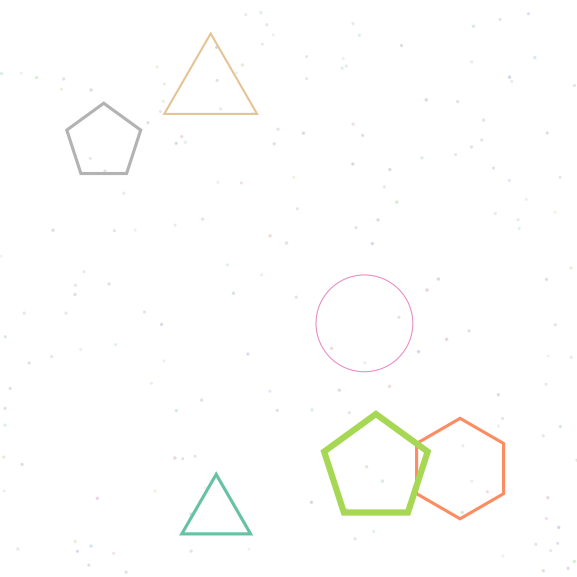[{"shape": "triangle", "thickness": 1.5, "radius": 0.34, "center": [0.374, 0.109]}, {"shape": "hexagon", "thickness": 1.5, "radius": 0.43, "center": [0.797, 0.188]}, {"shape": "circle", "thickness": 0.5, "radius": 0.42, "center": [0.631, 0.439]}, {"shape": "pentagon", "thickness": 3, "radius": 0.47, "center": [0.651, 0.188]}, {"shape": "triangle", "thickness": 1, "radius": 0.46, "center": [0.365, 0.848]}, {"shape": "pentagon", "thickness": 1.5, "radius": 0.34, "center": [0.18, 0.753]}]